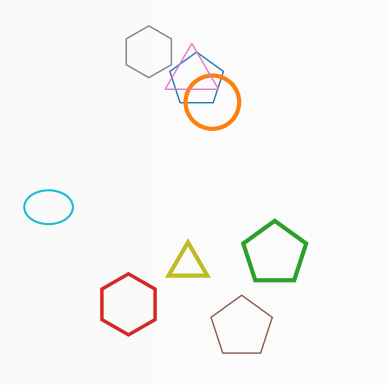[{"shape": "pentagon", "thickness": 1, "radius": 0.36, "center": [0.507, 0.792]}, {"shape": "circle", "thickness": 3, "radius": 0.35, "center": [0.548, 0.735]}, {"shape": "pentagon", "thickness": 3, "radius": 0.43, "center": [0.709, 0.341]}, {"shape": "hexagon", "thickness": 2.5, "radius": 0.4, "center": [0.332, 0.209]}, {"shape": "pentagon", "thickness": 1, "radius": 0.42, "center": [0.624, 0.15]}, {"shape": "triangle", "thickness": 1, "radius": 0.4, "center": [0.495, 0.808]}, {"shape": "hexagon", "thickness": 1, "radius": 0.34, "center": [0.384, 0.866]}, {"shape": "triangle", "thickness": 3, "radius": 0.29, "center": [0.485, 0.313]}, {"shape": "oval", "thickness": 1.5, "radius": 0.31, "center": [0.125, 0.462]}]